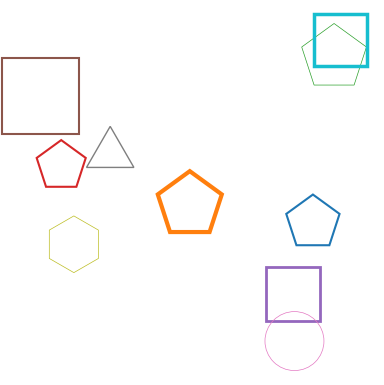[{"shape": "pentagon", "thickness": 1.5, "radius": 0.36, "center": [0.813, 0.422]}, {"shape": "pentagon", "thickness": 3, "radius": 0.44, "center": [0.493, 0.468]}, {"shape": "pentagon", "thickness": 0.5, "radius": 0.44, "center": [0.868, 0.851]}, {"shape": "pentagon", "thickness": 1.5, "radius": 0.34, "center": [0.159, 0.569]}, {"shape": "square", "thickness": 2, "radius": 0.35, "center": [0.76, 0.237]}, {"shape": "square", "thickness": 1.5, "radius": 0.5, "center": [0.105, 0.751]}, {"shape": "circle", "thickness": 0.5, "radius": 0.38, "center": [0.765, 0.114]}, {"shape": "triangle", "thickness": 1, "radius": 0.36, "center": [0.286, 0.601]}, {"shape": "hexagon", "thickness": 0.5, "radius": 0.37, "center": [0.192, 0.366]}, {"shape": "square", "thickness": 2.5, "radius": 0.34, "center": [0.884, 0.896]}]